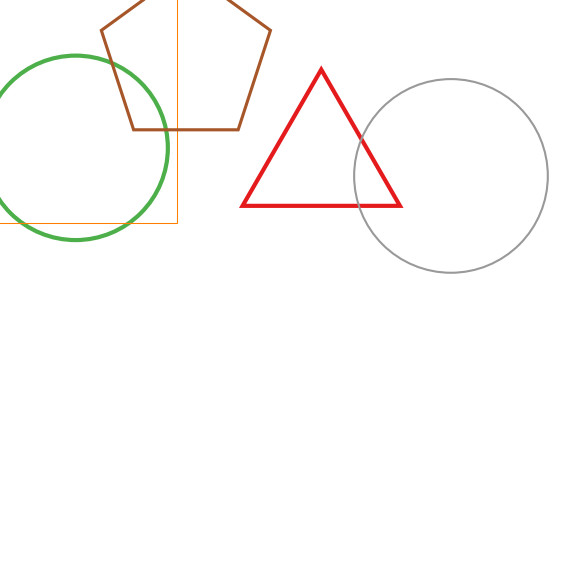[{"shape": "triangle", "thickness": 2, "radius": 0.79, "center": [0.556, 0.721]}, {"shape": "circle", "thickness": 2, "radius": 0.8, "center": [0.131, 0.743]}, {"shape": "square", "thickness": 0.5, "radius": 0.98, "center": [0.11, 0.809]}, {"shape": "pentagon", "thickness": 1.5, "radius": 0.77, "center": [0.322, 0.899]}, {"shape": "circle", "thickness": 1, "radius": 0.84, "center": [0.781, 0.695]}]